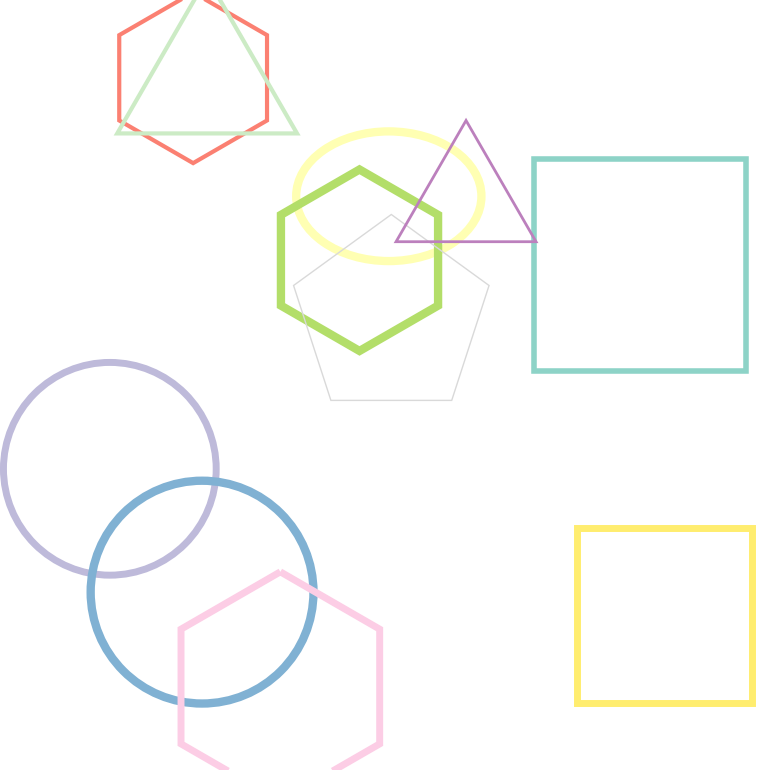[{"shape": "square", "thickness": 2, "radius": 0.69, "center": [0.831, 0.656]}, {"shape": "oval", "thickness": 3, "radius": 0.6, "center": [0.505, 0.745]}, {"shape": "circle", "thickness": 2.5, "radius": 0.69, "center": [0.143, 0.391]}, {"shape": "hexagon", "thickness": 1.5, "radius": 0.55, "center": [0.251, 0.899]}, {"shape": "circle", "thickness": 3, "radius": 0.72, "center": [0.262, 0.231]}, {"shape": "hexagon", "thickness": 3, "radius": 0.59, "center": [0.467, 0.662]}, {"shape": "hexagon", "thickness": 2.5, "radius": 0.74, "center": [0.364, 0.108]}, {"shape": "pentagon", "thickness": 0.5, "radius": 0.67, "center": [0.508, 0.588]}, {"shape": "triangle", "thickness": 1, "radius": 0.52, "center": [0.605, 0.739]}, {"shape": "triangle", "thickness": 1.5, "radius": 0.67, "center": [0.269, 0.894]}, {"shape": "square", "thickness": 2.5, "radius": 0.57, "center": [0.863, 0.201]}]